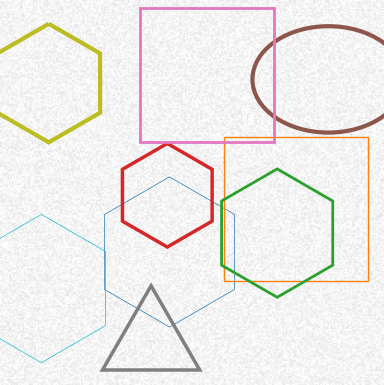[{"shape": "hexagon", "thickness": 0.5, "radius": 0.97, "center": [0.44, 0.346]}, {"shape": "square", "thickness": 1, "radius": 0.93, "center": [0.769, 0.458]}, {"shape": "hexagon", "thickness": 2, "radius": 0.83, "center": [0.72, 0.395]}, {"shape": "hexagon", "thickness": 2.5, "radius": 0.67, "center": [0.435, 0.493]}, {"shape": "oval", "thickness": 3, "radius": 0.99, "center": [0.853, 0.794]}, {"shape": "square", "thickness": 2, "radius": 0.87, "center": [0.538, 0.804]}, {"shape": "triangle", "thickness": 2.5, "radius": 0.73, "center": [0.392, 0.112]}, {"shape": "hexagon", "thickness": 3, "radius": 0.77, "center": [0.127, 0.784]}, {"shape": "hexagon", "thickness": 0.5, "radius": 0.96, "center": [0.107, 0.251]}]